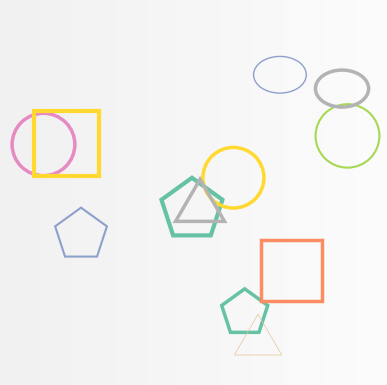[{"shape": "pentagon", "thickness": 2.5, "radius": 0.31, "center": [0.631, 0.187]}, {"shape": "pentagon", "thickness": 3, "radius": 0.41, "center": [0.495, 0.456]}, {"shape": "square", "thickness": 2.5, "radius": 0.39, "center": [0.752, 0.297]}, {"shape": "oval", "thickness": 1, "radius": 0.34, "center": [0.722, 0.806]}, {"shape": "pentagon", "thickness": 1.5, "radius": 0.35, "center": [0.209, 0.39]}, {"shape": "circle", "thickness": 2.5, "radius": 0.4, "center": [0.112, 0.625]}, {"shape": "circle", "thickness": 1.5, "radius": 0.41, "center": [0.897, 0.647]}, {"shape": "square", "thickness": 3, "radius": 0.42, "center": [0.172, 0.628]}, {"shape": "circle", "thickness": 2.5, "radius": 0.39, "center": [0.602, 0.538]}, {"shape": "triangle", "thickness": 0.5, "radius": 0.35, "center": [0.666, 0.113]}, {"shape": "oval", "thickness": 2.5, "radius": 0.34, "center": [0.883, 0.77]}, {"shape": "triangle", "thickness": 2.5, "radius": 0.36, "center": [0.516, 0.461]}]